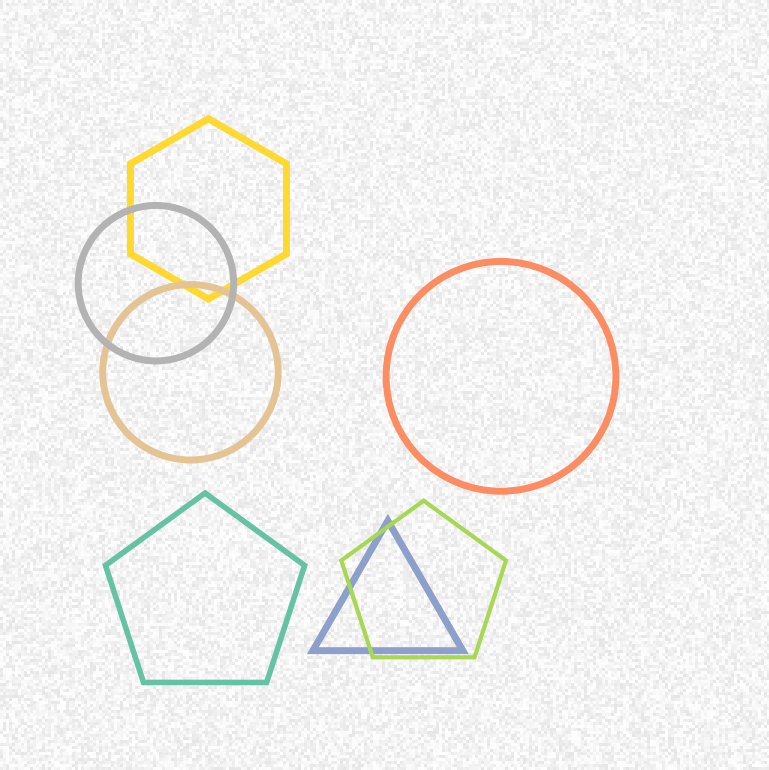[{"shape": "pentagon", "thickness": 2, "radius": 0.68, "center": [0.266, 0.224]}, {"shape": "circle", "thickness": 2.5, "radius": 0.75, "center": [0.651, 0.511]}, {"shape": "triangle", "thickness": 2.5, "radius": 0.56, "center": [0.504, 0.211]}, {"shape": "pentagon", "thickness": 1.5, "radius": 0.56, "center": [0.55, 0.237]}, {"shape": "hexagon", "thickness": 2.5, "radius": 0.59, "center": [0.271, 0.729]}, {"shape": "circle", "thickness": 2.5, "radius": 0.57, "center": [0.247, 0.517]}, {"shape": "circle", "thickness": 2.5, "radius": 0.5, "center": [0.202, 0.632]}]